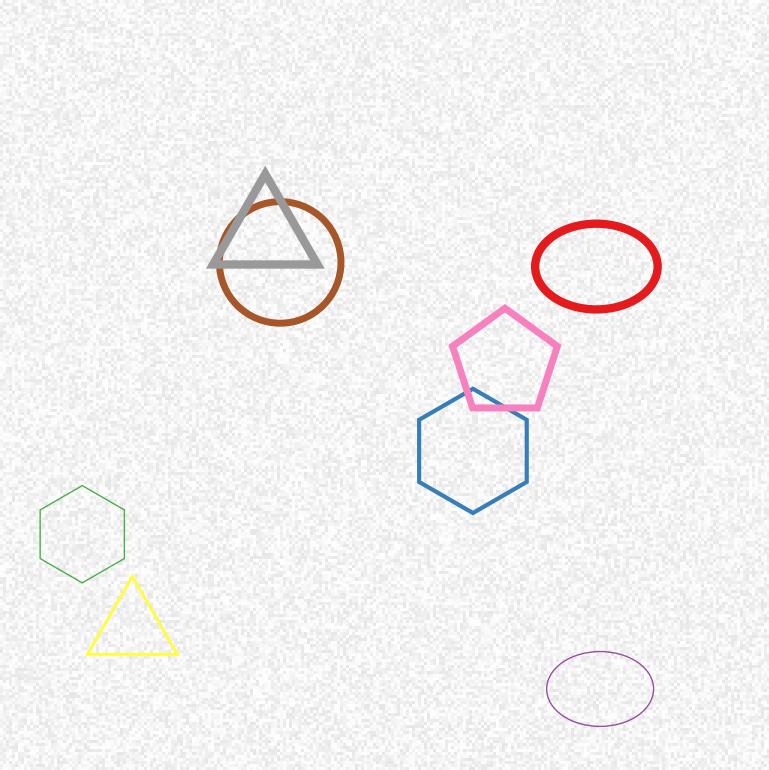[{"shape": "oval", "thickness": 3, "radius": 0.4, "center": [0.775, 0.654]}, {"shape": "hexagon", "thickness": 1.5, "radius": 0.4, "center": [0.614, 0.414]}, {"shape": "hexagon", "thickness": 0.5, "radius": 0.32, "center": [0.107, 0.306]}, {"shape": "oval", "thickness": 0.5, "radius": 0.35, "center": [0.779, 0.105]}, {"shape": "triangle", "thickness": 1, "radius": 0.34, "center": [0.172, 0.184]}, {"shape": "circle", "thickness": 2.5, "radius": 0.39, "center": [0.364, 0.659]}, {"shape": "pentagon", "thickness": 2.5, "radius": 0.36, "center": [0.656, 0.528]}, {"shape": "triangle", "thickness": 3, "radius": 0.39, "center": [0.345, 0.696]}]